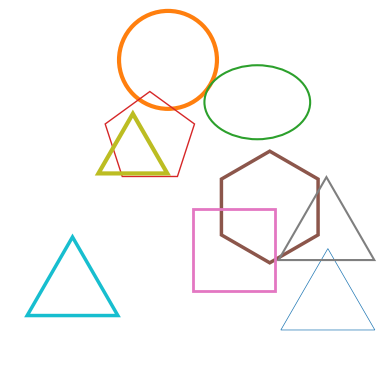[{"shape": "triangle", "thickness": 0.5, "radius": 0.7, "center": [0.852, 0.213]}, {"shape": "circle", "thickness": 3, "radius": 0.64, "center": [0.436, 0.844]}, {"shape": "oval", "thickness": 1.5, "radius": 0.69, "center": [0.668, 0.734]}, {"shape": "pentagon", "thickness": 1, "radius": 0.61, "center": [0.389, 0.64]}, {"shape": "hexagon", "thickness": 2.5, "radius": 0.72, "center": [0.701, 0.462]}, {"shape": "square", "thickness": 2, "radius": 0.53, "center": [0.608, 0.35]}, {"shape": "triangle", "thickness": 1.5, "radius": 0.72, "center": [0.848, 0.396]}, {"shape": "triangle", "thickness": 3, "radius": 0.52, "center": [0.345, 0.601]}, {"shape": "triangle", "thickness": 2.5, "radius": 0.68, "center": [0.188, 0.248]}]